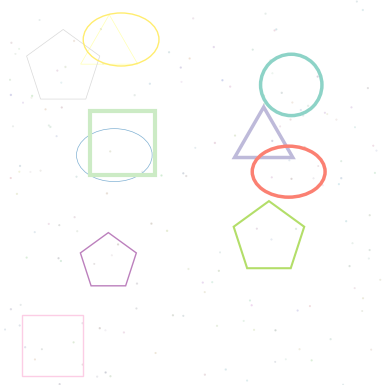[{"shape": "circle", "thickness": 2.5, "radius": 0.4, "center": [0.756, 0.779]}, {"shape": "triangle", "thickness": 0.5, "radius": 0.43, "center": [0.284, 0.876]}, {"shape": "triangle", "thickness": 2.5, "radius": 0.44, "center": [0.685, 0.635]}, {"shape": "oval", "thickness": 2.5, "radius": 0.47, "center": [0.75, 0.554]}, {"shape": "oval", "thickness": 0.5, "radius": 0.49, "center": [0.297, 0.597]}, {"shape": "pentagon", "thickness": 1.5, "radius": 0.48, "center": [0.699, 0.381]}, {"shape": "square", "thickness": 1, "radius": 0.4, "center": [0.136, 0.103]}, {"shape": "pentagon", "thickness": 0.5, "radius": 0.5, "center": [0.164, 0.824]}, {"shape": "pentagon", "thickness": 1, "radius": 0.38, "center": [0.281, 0.319]}, {"shape": "square", "thickness": 3, "radius": 0.42, "center": [0.319, 0.628]}, {"shape": "oval", "thickness": 1, "radius": 0.49, "center": [0.315, 0.897]}]